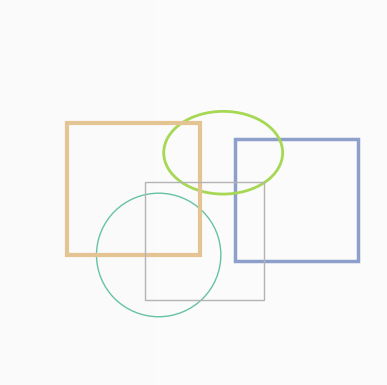[{"shape": "circle", "thickness": 1, "radius": 0.8, "center": [0.409, 0.338]}, {"shape": "square", "thickness": 2.5, "radius": 0.79, "center": [0.765, 0.481]}, {"shape": "oval", "thickness": 2, "radius": 0.77, "center": [0.576, 0.603]}, {"shape": "square", "thickness": 3, "radius": 0.86, "center": [0.345, 0.509]}, {"shape": "square", "thickness": 1, "radius": 0.77, "center": [0.529, 0.373]}]